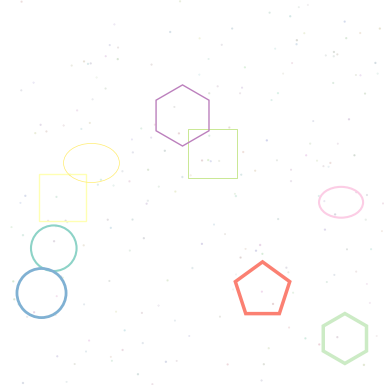[{"shape": "circle", "thickness": 1.5, "radius": 0.3, "center": [0.14, 0.355]}, {"shape": "square", "thickness": 1, "radius": 0.3, "center": [0.163, 0.487]}, {"shape": "pentagon", "thickness": 2.5, "radius": 0.37, "center": [0.682, 0.246]}, {"shape": "circle", "thickness": 2, "radius": 0.32, "center": [0.108, 0.239]}, {"shape": "square", "thickness": 0.5, "radius": 0.32, "center": [0.551, 0.601]}, {"shape": "oval", "thickness": 1.5, "radius": 0.29, "center": [0.886, 0.475]}, {"shape": "hexagon", "thickness": 1, "radius": 0.4, "center": [0.474, 0.7]}, {"shape": "hexagon", "thickness": 2.5, "radius": 0.32, "center": [0.896, 0.121]}, {"shape": "oval", "thickness": 0.5, "radius": 0.36, "center": [0.238, 0.577]}]